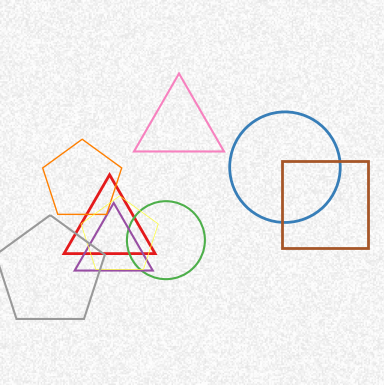[{"shape": "triangle", "thickness": 2, "radius": 0.68, "center": [0.285, 0.41]}, {"shape": "circle", "thickness": 2, "radius": 0.72, "center": [0.74, 0.566]}, {"shape": "circle", "thickness": 1.5, "radius": 0.51, "center": [0.431, 0.376]}, {"shape": "triangle", "thickness": 1.5, "radius": 0.59, "center": [0.295, 0.356]}, {"shape": "pentagon", "thickness": 1, "radius": 0.54, "center": [0.213, 0.53]}, {"shape": "pentagon", "thickness": 0.5, "radius": 0.53, "center": [0.311, 0.386]}, {"shape": "square", "thickness": 2, "radius": 0.56, "center": [0.845, 0.469]}, {"shape": "triangle", "thickness": 1.5, "radius": 0.67, "center": [0.465, 0.674]}, {"shape": "pentagon", "thickness": 1.5, "radius": 0.75, "center": [0.131, 0.292]}]